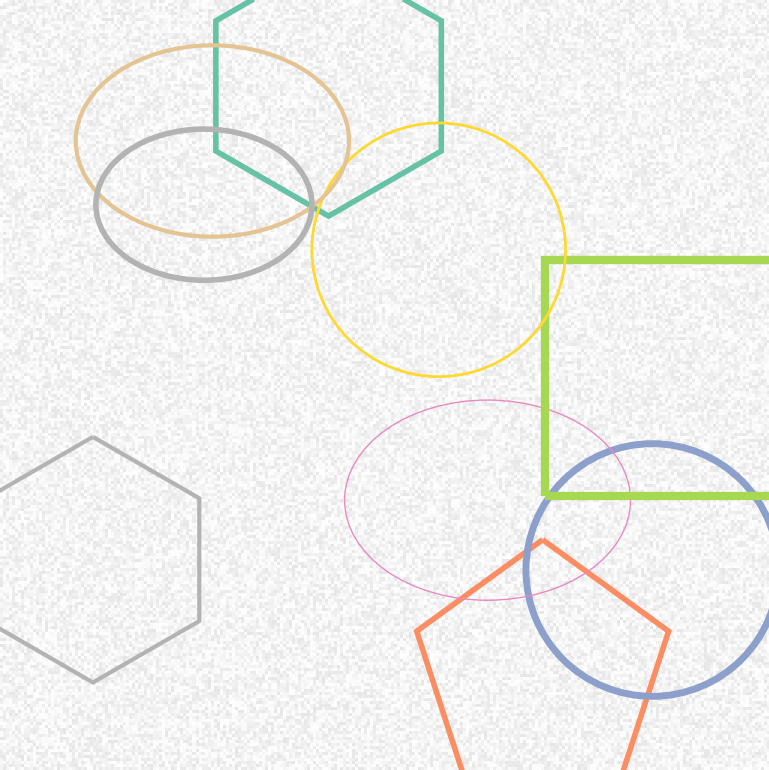[{"shape": "hexagon", "thickness": 2, "radius": 0.85, "center": [0.427, 0.888]}, {"shape": "pentagon", "thickness": 2, "radius": 0.86, "center": [0.705, 0.127]}, {"shape": "circle", "thickness": 2.5, "radius": 0.82, "center": [0.847, 0.26]}, {"shape": "oval", "thickness": 0.5, "radius": 0.93, "center": [0.633, 0.35]}, {"shape": "square", "thickness": 3, "radius": 0.77, "center": [0.861, 0.509]}, {"shape": "circle", "thickness": 1, "radius": 0.82, "center": [0.57, 0.676]}, {"shape": "oval", "thickness": 1.5, "radius": 0.89, "center": [0.276, 0.817]}, {"shape": "oval", "thickness": 2, "radius": 0.7, "center": [0.265, 0.734]}, {"shape": "hexagon", "thickness": 1.5, "radius": 0.8, "center": [0.121, 0.273]}]